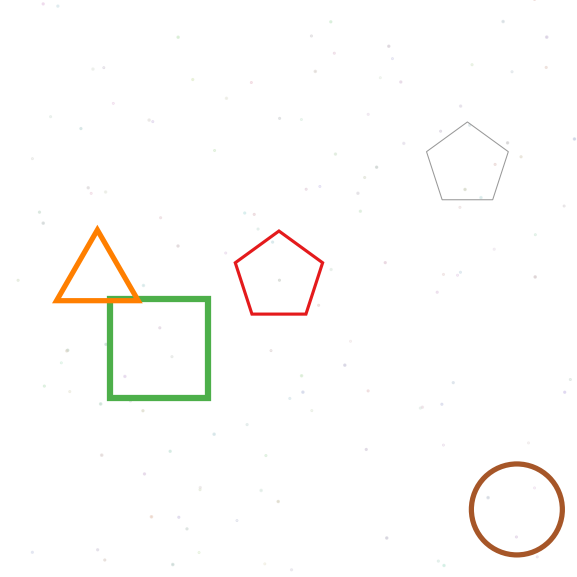[{"shape": "pentagon", "thickness": 1.5, "radius": 0.4, "center": [0.483, 0.52]}, {"shape": "square", "thickness": 3, "radius": 0.43, "center": [0.275, 0.396]}, {"shape": "triangle", "thickness": 2.5, "radius": 0.41, "center": [0.169, 0.519]}, {"shape": "circle", "thickness": 2.5, "radius": 0.39, "center": [0.895, 0.117]}, {"shape": "pentagon", "thickness": 0.5, "radius": 0.37, "center": [0.809, 0.713]}]